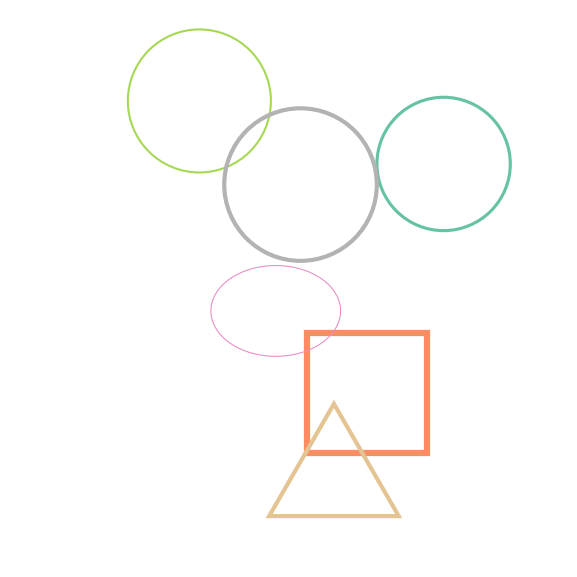[{"shape": "circle", "thickness": 1.5, "radius": 0.58, "center": [0.768, 0.715]}, {"shape": "square", "thickness": 3, "radius": 0.52, "center": [0.635, 0.319]}, {"shape": "oval", "thickness": 0.5, "radius": 0.56, "center": [0.477, 0.461]}, {"shape": "circle", "thickness": 1, "radius": 0.62, "center": [0.345, 0.824]}, {"shape": "triangle", "thickness": 2, "radius": 0.65, "center": [0.578, 0.17]}, {"shape": "circle", "thickness": 2, "radius": 0.66, "center": [0.52, 0.68]}]